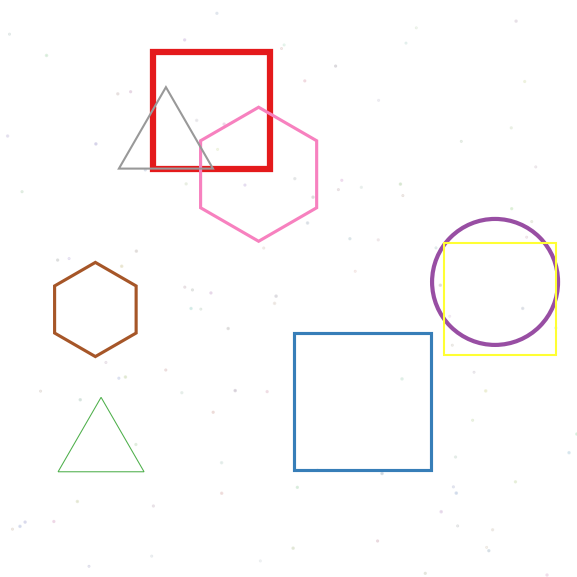[{"shape": "square", "thickness": 3, "radius": 0.51, "center": [0.366, 0.807]}, {"shape": "square", "thickness": 1.5, "radius": 0.6, "center": [0.628, 0.304]}, {"shape": "triangle", "thickness": 0.5, "radius": 0.43, "center": [0.175, 0.225]}, {"shape": "circle", "thickness": 2, "radius": 0.55, "center": [0.857, 0.511]}, {"shape": "square", "thickness": 1, "radius": 0.48, "center": [0.866, 0.482]}, {"shape": "hexagon", "thickness": 1.5, "radius": 0.41, "center": [0.165, 0.463]}, {"shape": "hexagon", "thickness": 1.5, "radius": 0.58, "center": [0.448, 0.697]}, {"shape": "triangle", "thickness": 1, "radius": 0.47, "center": [0.287, 0.754]}]